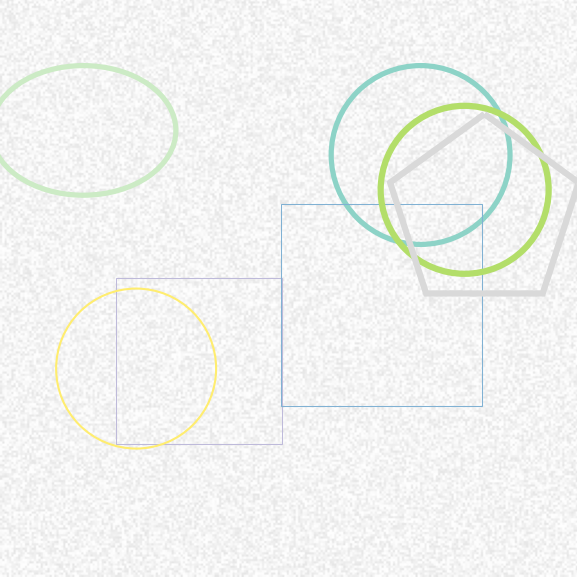[{"shape": "circle", "thickness": 2.5, "radius": 0.77, "center": [0.728, 0.731]}, {"shape": "square", "thickness": 0.5, "radius": 0.72, "center": [0.345, 0.374]}, {"shape": "square", "thickness": 0.5, "radius": 0.87, "center": [0.66, 0.471]}, {"shape": "circle", "thickness": 3, "radius": 0.73, "center": [0.805, 0.67]}, {"shape": "pentagon", "thickness": 3, "radius": 0.86, "center": [0.839, 0.63]}, {"shape": "oval", "thickness": 2.5, "radius": 0.8, "center": [0.144, 0.773]}, {"shape": "circle", "thickness": 1, "radius": 0.69, "center": [0.236, 0.361]}]